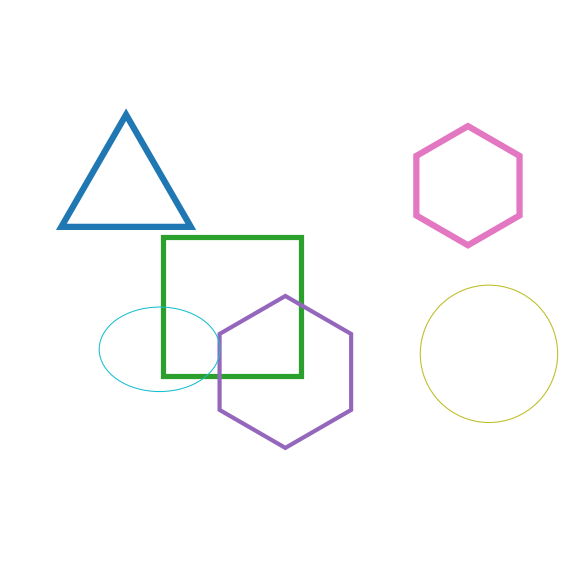[{"shape": "triangle", "thickness": 3, "radius": 0.65, "center": [0.218, 0.671]}, {"shape": "square", "thickness": 2.5, "radius": 0.6, "center": [0.401, 0.468]}, {"shape": "hexagon", "thickness": 2, "radius": 0.66, "center": [0.494, 0.355]}, {"shape": "hexagon", "thickness": 3, "radius": 0.52, "center": [0.81, 0.678]}, {"shape": "circle", "thickness": 0.5, "radius": 0.59, "center": [0.847, 0.386]}, {"shape": "oval", "thickness": 0.5, "radius": 0.52, "center": [0.276, 0.394]}]